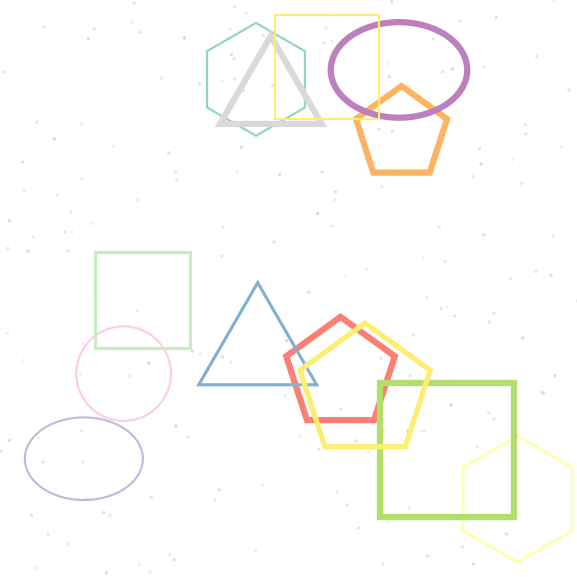[{"shape": "hexagon", "thickness": 1, "radius": 0.49, "center": [0.443, 0.862]}, {"shape": "hexagon", "thickness": 1.5, "radius": 0.55, "center": [0.896, 0.135]}, {"shape": "oval", "thickness": 1, "radius": 0.51, "center": [0.145, 0.205]}, {"shape": "pentagon", "thickness": 3, "radius": 0.49, "center": [0.59, 0.352]}, {"shape": "triangle", "thickness": 1.5, "radius": 0.59, "center": [0.446, 0.392]}, {"shape": "pentagon", "thickness": 3, "radius": 0.41, "center": [0.695, 0.767]}, {"shape": "square", "thickness": 3, "radius": 0.58, "center": [0.774, 0.22]}, {"shape": "circle", "thickness": 1, "radius": 0.41, "center": [0.214, 0.352]}, {"shape": "triangle", "thickness": 3, "radius": 0.51, "center": [0.469, 0.835]}, {"shape": "oval", "thickness": 3, "radius": 0.59, "center": [0.691, 0.878]}, {"shape": "square", "thickness": 1.5, "radius": 0.41, "center": [0.247, 0.48]}, {"shape": "pentagon", "thickness": 2.5, "radius": 0.59, "center": [0.632, 0.321]}, {"shape": "square", "thickness": 1, "radius": 0.45, "center": [0.566, 0.883]}]